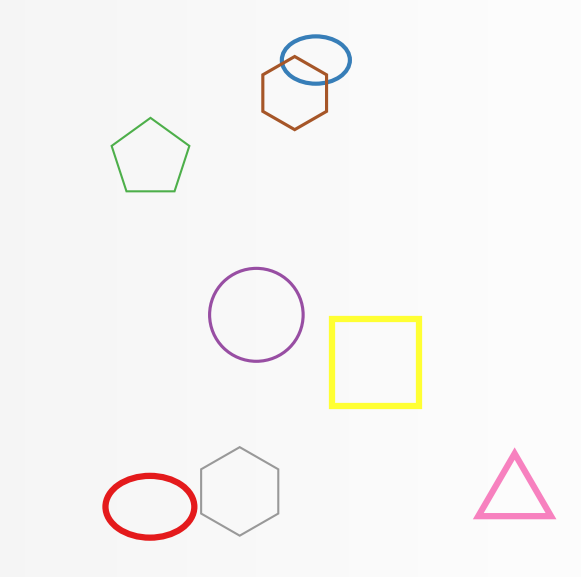[{"shape": "oval", "thickness": 3, "radius": 0.38, "center": [0.258, 0.122]}, {"shape": "oval", "thickness": 2, "radius": 0.29, "center": [0.543, 0.895]}, {"shape": "pentagon", "thickness": 1, "radius": 0.35, "center": [0.259, 0.725]}, {"shape": "circle", "thickness": 1.5, "radius": 0.4, "center": [0.441, 0.454]}, {"shape": "square", "thickness": 3, "radius": 0.37, "center": [0.646, 0.371]}, {"shape": "hexagon", "thickness": 1.5, "radius": 0.32, "center": [0.507, 0.838]}, {"shape": "triangle", "thickness": 3, "radius": 0.36, "center": [0.885, 0.141]}, {"shape": "hexagon", "thickness": 1, "radius": 0.38, "center": [0.412, 0.148]}]